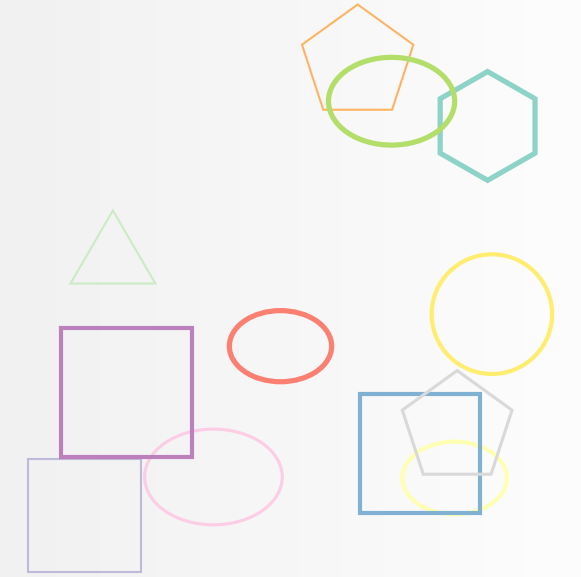[{"shape": "hexagon", "thickness": 2.5, "radius": 0.47, "center": [0.839, 0.781]}, {"shape": "oval", "thickness": 2, "radius": 0.45, "center": [0.782, 0.172]}, {"shape": "square", "thickness": 1, "radius": 0.49, "center": [0.145, 0.107]}, {"shape": "oval", "thickness": 2.5, "radius": 0.44, "center": [0.483, 0.4]}, {"shape": "square", "thickness": 2, "radius": 0.51, "center": [0.722, 0.214]}, {"shape": "pentagon", "thickness": 1, "radius": 0.5, "center": [0.615, 0.891]}, {"shape": "oval", "thickness": 2.5, "radius": 0.54, "center": [0.674, 0.824]}, {"shape": "oval", "thickness": 1.5, "radius": 0.59, "center": [0.367, 0.173]}, {"shape": "pentagon", "thickness": 1.5, "radius": 0.5, "center": [0.787, 0.258]}, {"shape": "square", "thickness": 2, "radius": 0.56, "center": [0.218, 0.319]}, {"shape": "triangle", "thickness": 1, "radius": 0.42, "center": [0.194, 0.55]}, {"shape": "circle", "thickness": 2, "radius": 0.52, "center": [0.846, 0.455]}]